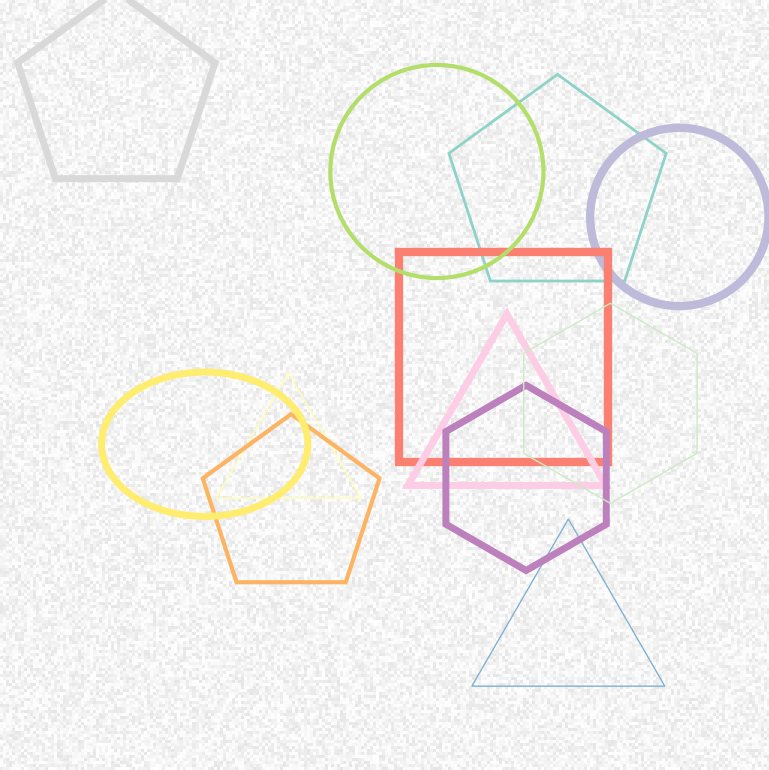[{"shape": "pentagon", "thickness": 1, "radius": 0.74, "center": [0.724, 0.755]}, {"shape": "triangle", "thickness": 0.5, "radius": 0.54, "center": [0.375, 0.407]}, {"shape": "circle", "thickness": 3, "radius": 0.58, "center": [0.882, 0.718]}, {"shape": "square", "thickness": 3, "radius": 0.68, "center": [0.654, 0.537]}, {"shape": "triangle", "thickness": 0.5, "radius": 0.72, "center": [0.738, 0.181]}, {"shape": "pentagon", "thickness": 1.5, "radius": 0.6, "center": [0.378, 0.341]}, {"shape": "circle", "thickness": 1.5, "radius": 0.69, "center": [0.567, 0.777]}, {"shape": "triangle", "thickness": 2.5, "radius": 0.74, "center": [0.658, 0.444]}, {"shape": "pentagon", "thickness": 2.5, "radius": 0.67, "center": [0.151, 0.877]}, {"shape": "hexagon", "thickness": 2.5, "radius": 0.6, "center": [0.683, 0.379]}, {"shape": "hexagon", "thickness": 0.5, "radius": 0.65, "center": [0.793, 0.476]}, {"shape": "oval", "thickness": 2.5, "radius": 0.67, "center": [0.266, 0.423]}]